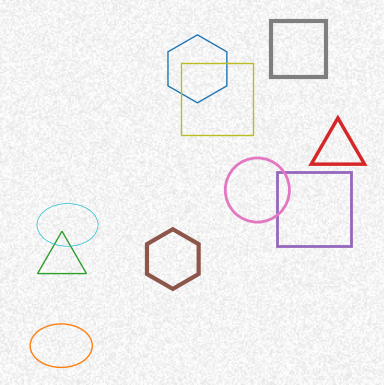[{"shape": "hexagon", "thickness": 1, "radius": 0.44, "center": [0.513, 0.821]}, {"shape": "oval", "thickness": 1, "radius": 0.4, "center": [0.159, 0.102]}, {"shape": "triangle", "thickness": 1, "radius": 0.37, "center": [0.161, 0.326]}, {"shape": "triangle", "thickness": 2.5, "radius": 0.4, "center": [0.878, 0.614]}, {"shape": "square", "thickness": 2, "radius": 0.48, "center": [0.816, 0.458]}, {"shape": "hexagon", "thickness": 3, "radius": 0.39, "center": [0.449, 0.327]}, {"shape": "circle", "thickness": 2, "radius": 0.42, "center": [0.668, 0.506]}, {"shape": "square", "thickness": 3, "radius": 0.36, "center": [0.776, 0.873]}, {"shape": "square", "thickness": 1, "radius": 0.47, "center": [0.563, 0.744]}, {"shape": "oval", "thickness": 0.5, "radius": 0.4, "center": [0.175, 0.416]}]